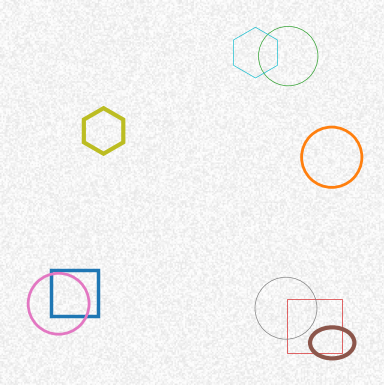[{"shape": "square", "thickness": 2.5, "radius": 0.3, "center": [0.193, 0.239]}, {"shape": "circle", "thickness": 2, "radius": 0.39, "center": [0.862, 0.592]}, {"shape": "circle", "thickness": 0.5, "radius": 0.39, "center": [0.749, 0.854]}, {"shape": "square", "thickness": 0.5, "radius": 0.36, "center": [0.817, 0.153]}, {"shape": "oval", "thickness": 3, "radius": 0.29, "center": [0.863, 0.109]}, {"shape": "circle", "thickness": 2, "radius": 0.4, "center": [0.152, 0.211]}, {"shape": "circle", "thickness": 0.5, "radius": 0.4, "center": [0.743, 0.199]}, {"shape": "hexagon", "thickness": 3, "radius": 0.3, "center": [0.269, 0.66]}, {"shape": "hexagon", "thickness": 0.5, "radius": 0.33, "center": [0.664, 0.863]}]